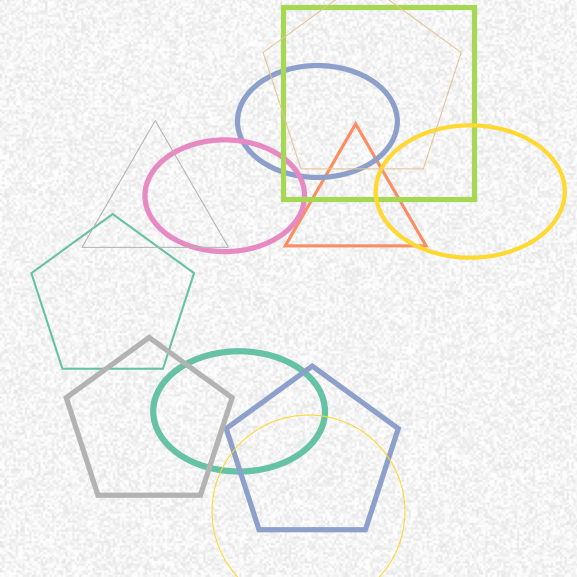[{"shape": "pentagon", "thickness": 1, "radius": 0.74, "center": [0.195, 0.48]}, {"shape": "oval", "thickness": 3, "radius": 0.74, "center": [0.414, 0.287]}, {"shape": "triangle", "thickness": 1.5, "radius": 0.7, "center": [0.616, 0.644]}, {"shape": "oval", "thickness": 2.5, "radius": 0.69, "center": [0.55, 0.789]}, {"shape": "pentagon", "thickness": 2.5, "radius": 0.78, "center": [0.541, 0.209]}, {"shape": "oval", "thickness": 2.5, "radius": 0.69, "center": [0.389, 0.66]}, {"shape": "square", "thickness": 2.5, "radius": 0.83, "center": [0.655, 0.821]}, {"shape": "circle", "thickness": 0.5, "radius": 0.84, "center": [0.534, 0.113]}, {"shape": "oval", "thickness": 2, "radius": 0.82, "center": [0.814, 0.668]}, {"shape": "pentagon", "thickness": 0.5, "radius": 0.9, "center": [0.627, 0.853]}, {"shape": "triangle", "thickness": 0.5, "radius": 0.73, "center": [0.269, 0.644]}, {"shape": "pentagon", "thickness": 2.5, "radius": 0.75, "center": [0.258, 0.264]}]